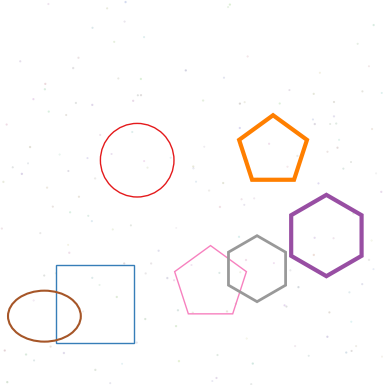[{"shape": "circle", "thickness": 1, "radius": 0.48, "center": [0.356, 0.584]}, {"shape": "square", "thickness": 1, "radius": 0.51, "center": [0.246, 0.21]}, {"shape": "hexagon", "thickness": 3, "radius": 0.53, "center": [0.848, 0.388]}, {"shape": "pentagon", "thickness": 3, "radius": 0.46, "center": [0.709, 0.608]}, {"shape": "oval", "thickness": 1.5, "radius": 0.47, "center": [0.115, 0.179]}, {"shape": "pentagon", "thickness": 1, "radius": 0.49, "center": [0.547, 0.264]}, {"shape": "hexagon", "thickness": 2, "radius": 0.43, "center": [0.668, 0.302]}]